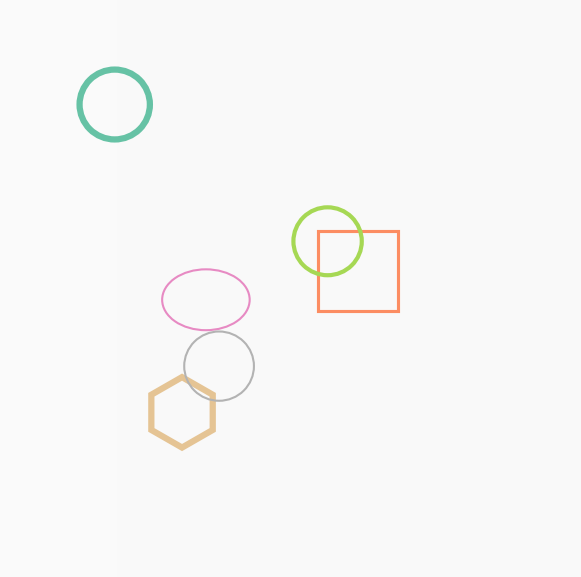[{"shape": "circle", "thickness": 3, "radius": 0.3, "center": [0.197, 0.818]}, {"shape": "square", "thickness": 1.5, "radius": 0.34, "center": [0.615, 0.53]}, {"shape": "oval", "thickness": 1, "radius": 0.38, "center": [0.354, 0.48]}, {"shape": "circle", "thickness": 2, "radius": 0.29, "center": [0.564, 0.581]}, {"shape": "hexagon", "thickness": 3, "radius": 0.3, "center": [0.313, 0.285]}, {"shape": "circle", "thickness": 1, "radius": 0.3, "center": [0.377, 0.365]}]